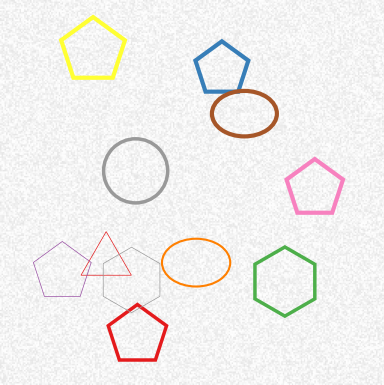[{"shape": "triangle", "thickness": 0.5, "radius": 0.38, "center": [0.276, 0.323]}, {"shape": "pentagon", "thickness": 2.5, "radius": 0.4, "center": [0.357, 0.129]}, {"shape": "pentagon", "thickness": 3, "radius": 0.36, "center": [0.576, 0.82]}, {"shape": "hexagon", "thickness": 2.5, "radius": 0.45, "center": [0.74, 0.269]}, {"shape": "pentagon", "thickness": 0.5, "radius": 0.39, "center": [0.162, 0.294]}, {"shape": "oval", "thickness": 1.5, "radius": 0.44, "center": [0.509, 0.318]}, {"shape": "pentagon", "thickness": 3, "radius": 0.44, "center": [0.242, 0.869]}, {"shape": "oval", "thickness": 3, "radius": 0.42, "center": [0.635, 0.705]}, {"shape": "pentagon", "thickness": 3, "radius": 0.39, "center": [0.818, 0.51]}, {"shape": "hexagon", "thickness": 0.5, "radius": 0.43, "center": [0.342, 0.273]}, {"shape": "circle", "thickness": 2.5, "radius": 0.42, "center": [0.352, 0.556]}]